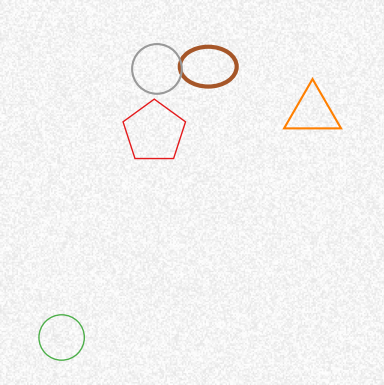[{"shape": "pentagon", "thickness": 1, "radius": 0.43, "center": [0.401, 0.657]}, {"shape": "circle", "thickness": 1, "radius": 0.29, "center": [0.16, 0.123]}, {"shape": "triangle", "thickness": 1.5, "radius": 0.43, "center": [0.812, 0.709]}, {"shape": "oval", "thickness": 3, "radius": 0.37, "center": [0.541, 0.827]}, {"shape": "circle", "thickness": 1.5, "radius": 0.32, "center": [0.408, 0.821]}]